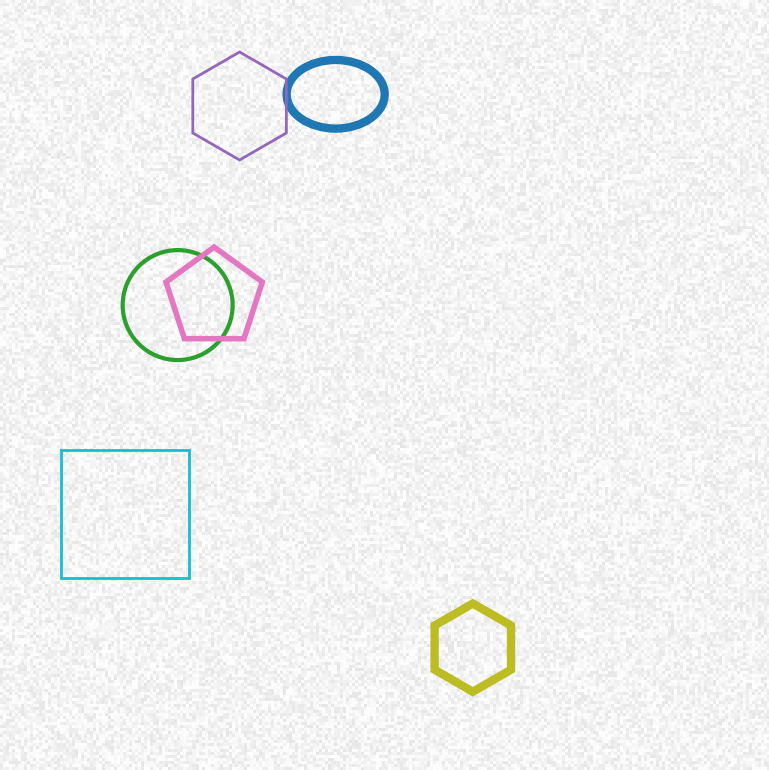[{"shape": "oval", "thickness": 3, "radius": 0.32, "center": [0.436, 0.878]}, {"shape": "circle", "thickness": 1.5, "radius": 0.36, "center": [0.231, 0.604]}, {"shape": "hexagon", "thickness": 1, "radius": 0.35, "center": [0.311, 0.862]}, {"shape": "pentagon", "thickness": 2, "radius": 0.33, "center": [0.278, 0.613]}, {"shape": "hexagon", "thickness": 3, "radius": 0.29, "center": [0.614, 0.159]}, {"shape": "square", "thickness": 1, "radius": 0.41, "center": [0.162, 0.333]}]